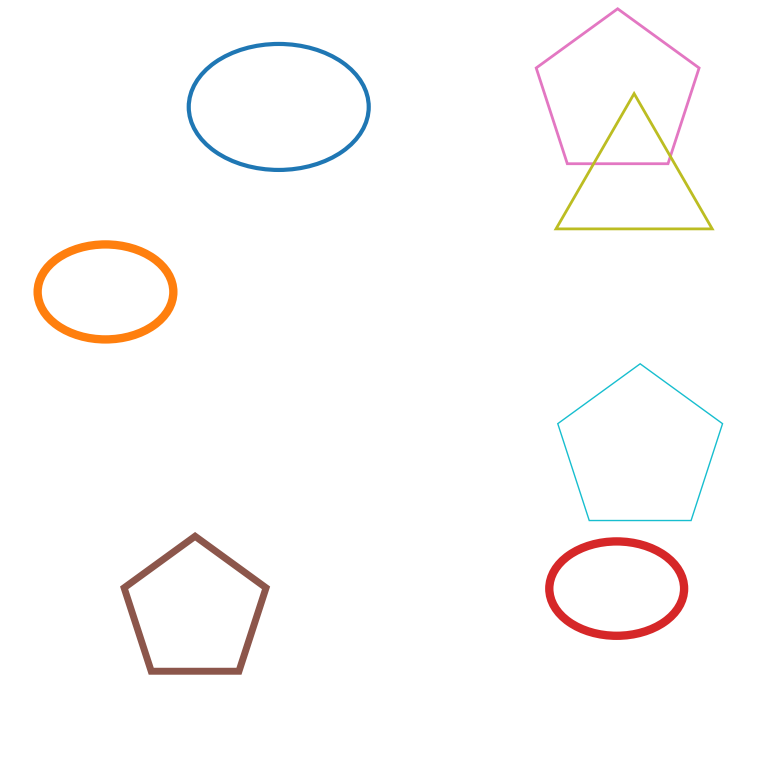[{"shape": "oval", "thickness": 1.5, "radius": 0.58, "center": [0.362, 0.861]}, {"shape": "oval", "thickness": 3, "radius": 0.44, "center": [0.137, 0.621]}, {"shape": "oval", "thickness": 3, "radius": 0.44, "center": [0.801, 0.236]}, {"shape": "pentagon", "thickness": 2.5, "radius": 0.48, "center": [0.253, 0.207]}, {"shape": "pentagon", "thickness": 1, "radius": 0.56, "center": [0.802, 0.877]}, {"shape": "triangle", "thickness": 1, "radius": 0.59, "center": [0.824, 0.761]}, {"shape": "pentagon", "thickness": 0.5, "radius": 0.56, "center": [0.831, 0.415]}]